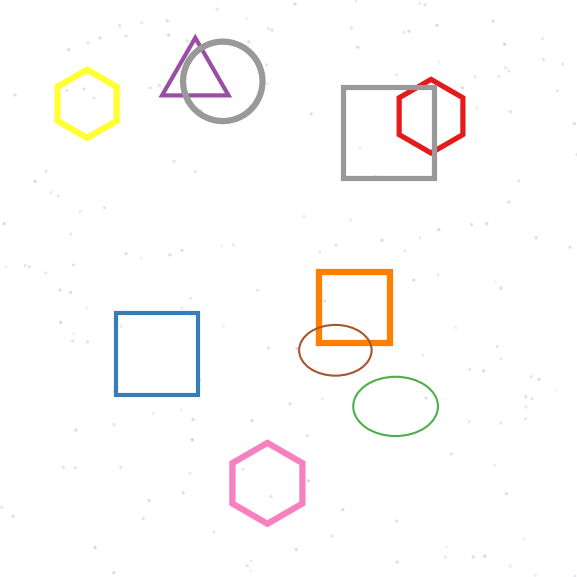[{"shape": "hexagon", "thickness": 2.5, "radius": 0.32, "center": [0.746, 0.798]}, {"shape": "square", "thickness": 2, "radius": 0.36, "center": [0.272, 0.386]}, {"shape": "oval", "thickness": 1, "radius": 0.37, "center": [0.685, 0.295]}, {"shape": "triangle", "thickness": 2, "radius": 0.33, "center": [0.338, 0.867]}, {"shape": "square", "thickness": 3, "radius": 0.31, "center": [0.614, 0.467]}, {"shape": "hexagon", "thickness": 3, "radius": 0.3, "center": [0.151, 0.819]}, {"shape": "oval", "thickness": 1, "radius": 0.31, "center": [0.581, 0.393]}, {"shape": "hexagon", "thickness": 3, "radius": 0.35, "center": [0.463, 0.162]}, {"shape": "circle", "thickness": 3, "radius": 0.34, "center": [0.386, 0.858]}, {"shape": "square", "thickness": 2.5, "radius": 0.39, "center": [0.673, 0.769]}]